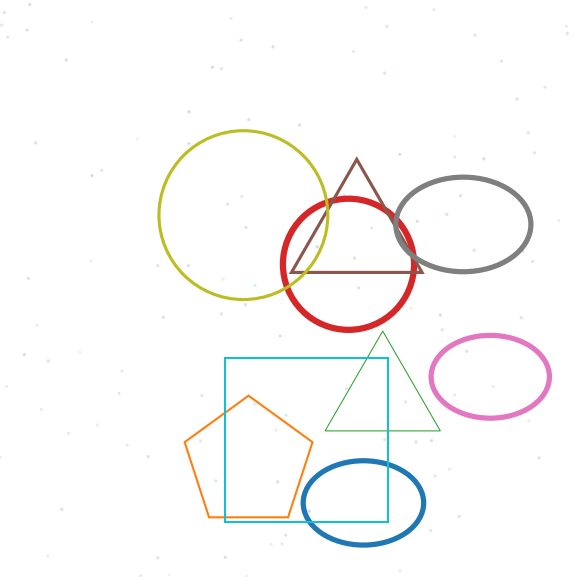[{"shape": "oval", "thickness": 2.5, "radius": 0.52, "center": [0.629, 0.128]}, {"shape": "pentagon", "thickness": 1, "radius": 0.58, "center": [0.43, 0.198]}, {"shape": "triangle", "thickness": 0.5, "radius": 0.58, "center": [0.663, 0.311]}, {"shape": "circle", "thickness": 3, "radius": 0.57, "center": [0.603, 0.542]}, {"shape": "triangle", "thickness": 1.5, "radius": 0.65, "center": [0.618, 0.593]}, {"shape": "oval", "thickness": 2.5, "radius": 0.51, "center": [0.849, 0.347]}, {"shape": "oval", "thickness": 2.5, "radius": 0.58, "center": [0.802, 0.61]}, {"shape": "circle", "thickness": 1.5, "radius": 0.73, "center": [0.421, 0.627]}, {"shape": "square", "thickness": 1, "radius": 0.71, "center": [0.53, 0.237]}]